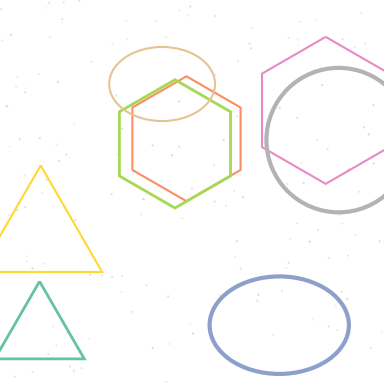[{"shape": "triangle", "thickness": 2, "radius": 0.67, "center": [0.103, 0.135]}, {"shape": "hexagon", "thickness": 1.5, "radius": 0.81, "center": [0.484, 0.64]}, {"shape": "oval", "thickness": 3, "radius": 0.9, "center": [0.725, 0.155]}, {"shape": "hexagon", "thickness": 1.5, "radius": 0.95, "center": [0.846, 0.713]}, {"shape": "hexagon", "thickness": 2, "radius": 0.83, "center": [0.454, 0.626]}, {"shape": "triangle", "thickness": 1.5, "radius": 0.92, "center": [0.106, 0.386]}, {"shape": "oval", "thickness": 1.5, "radius": 0.69, "center": [0.421, 0.782]}, {"shape": "circle", "thickness": 3, "radius": 0.94, "center": [0.88, 0.636]}]